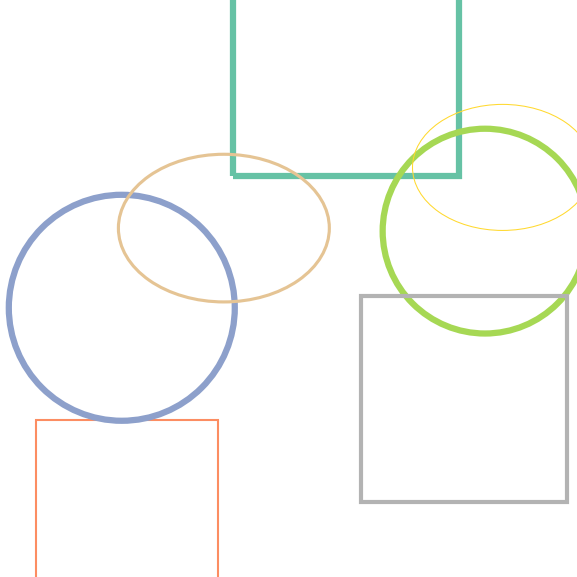[{"shape": "square", "thickness": 3, "radius": 0.98, "center": [0.598, 0.891]}, {"shape": "square", "thickness": 1, "radius": 0.79, "center": [0.221, 0.114]}, {"shape": "circle", "thickness": 3, "radius": 0.98, "center": [0.211, 0.466]}, {"shape": "circle", "thickness": 3, "radius": 0.89, "center": [0.84, 0.599]}, {"shape": "oval", "thickness": 0.5, "radius": 0.78, "center": [0.87, 0.709]}, {"shape": "oval", "thickness": 1.5, "radius": 0.91, "center": [0.388, 0.604]}, {"shape": "square", "thickness": 2, "radius": 0.89, "center": [0.804, 0.308]}]